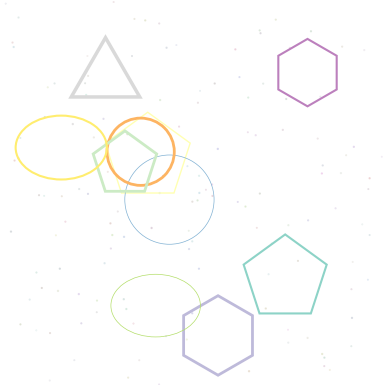[{"shape": "pentagon", "thickness": 1.5, "radius": 0.57, "center": [0.741, 0.278]}, {"shape": "pentagon", "thickness": 1, "radius": 0.58, "center": [0.384, 0.592]}, {"shape": "hexagon", "thickness": 2, "radius": 0.52, "center": [0.566, 0.129]}, {"shape": "circle", "thickness": 0.5, "radius": 0.58, "center": [0.44, 0.481]}, {"shape": "circle", "thickness": 2, "radius": 0.44, "center": [0.365, 0.606]}, {"shape": "oval", "thickness": 0.5, "radius": 0.58, "center": [0.404, 0.206]}, {"shape": "triangle", "thickness": 2.5, "radius": 0.51, "center": [0.274, 0.8]}, {"shape": "hexagon", "thickness": 1.5, "radius": 0.44, "center": [0.799, 0.811]}, {"shape": "pentagon", "thickness": 2, "radius": 0.43, "center": [0.325, 0.573]}, {"shape": "oval", "thickness": 1.5, "radius": 0.59, "center": [0.159, 0.617]}]